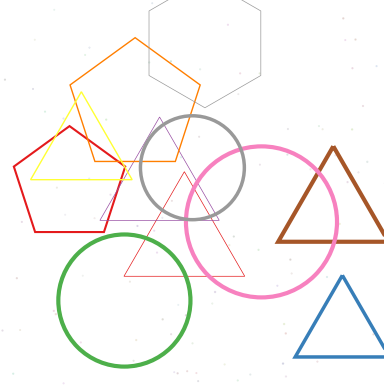[{"shape": "triangle", "thickness": 0.5, "radius": 0.91, "center": [0.479, 0.373]}, {"shape": "pentagon", "thickness": 1.5, "radius": 0.76, "center": [0.181, 0.52]}, {"shape": "triangle", "thickness": 2.5, "radius": 0.71, "center": [0.889, 0.144]}, {"shape": "circle", "thickness": 3, "radius": 0.86, "center": [0.323, 0.219]}, {"shape": "triangle", "thickness": 0.5, "radius": 0.89, "center": [0.414, 0.517]}, {"shape": "pentagon", "thickness": 1, "radius": 0.89, "center": [0.351, 0.724]}, {"shape": "triangle", "thickness": 1, "radius": 0.76, "center": [0.211, 0.609]}, {"shape": "triangle", "thickness": 3, "radius": 0.83, "center": [0.866, 0.455]}, {"shape": "circle", "thickness": 3, "radius": 0.98, "center": [0.679, 0.424]}, {"shape": "circle", "thickness": 2.5, "radius": 0.67, "center": [0.5, 0.564]}, {"shape": "hexagon", "thickness": 0.5, "radius": 0.84, "center": [0.532, 0.888]}]